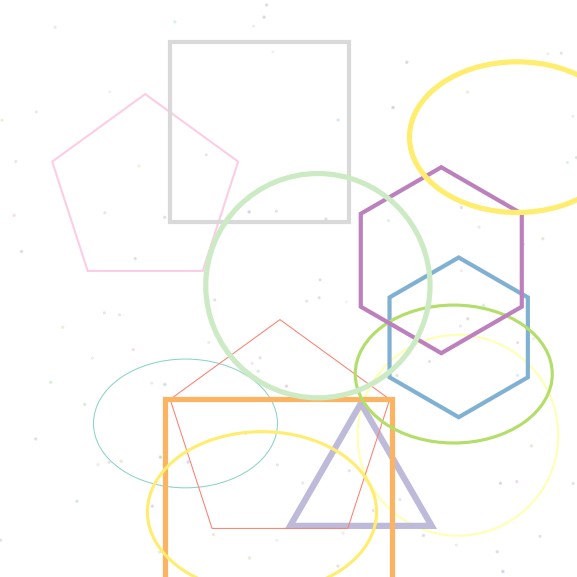[{"shape": "oval", "thickness": 0.5, "radius": 0.8, "center": [0.321, 0.266]}, {"shape": "circle", "thickness": 1, "radius": 0.87, "center": [0.793, 0.245]}, {"shape": "triangle", "thickness": 3, "radius": 0.71, "center": [0.625, 0.159]}, {"shape": "pentagon", "thickness": 0.5, "radius": 1.0, "center": [0.485, 0.246]}, {"shape": "hexagon", "thickness": 2, "radius": 0.69, "center": [0.794, 0.415]}, {"shape": "square", "thickness": 2.5, "radius": 0.98, "center": [0.482, 0.112]}, {"shape": "oval", "thickness": 1.5, "radius": 0.85, "center": [0.786, 0.351]}, {"shape": "pentagon", "thickness": 1, "radius": 0.85, "center": [0.251, 0.667]}, {"shape": "square", "thickness": 2, "radius": 0.78, "center": [0.45, 0.771]}, {"shape": "hexagon", "thickness": 2, "radius": 0.8, "center": [0.764, 0.549]}, {"shape": "circle", "thickness": 2.5, "radius": 0.97, "center": [0.55, 0.504]}, {"shape": "oval", "thickness": 2.5, "radius": 0.93, "center": [0.895, 0.762]}, {"shape": "oval", "thickness": 1.5, "radius": 0.99, "center": [0.454, 0.113]}]